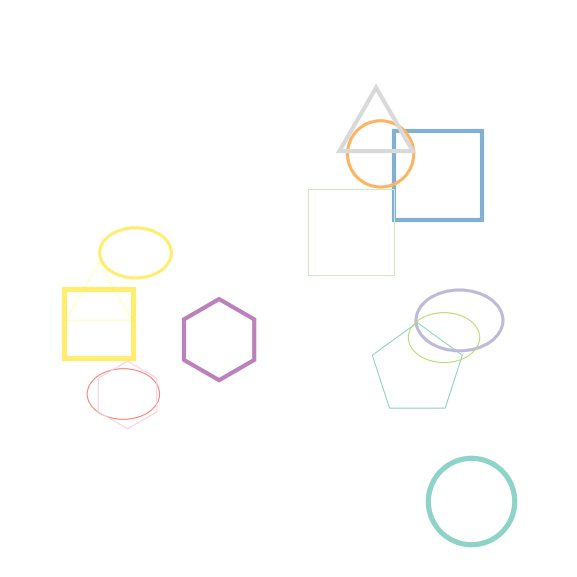[{"shape": "circle", "thickness": 2.5, "radius": 0.37, "center": [0.817, 0.131]}, {"shape": "pentagon", "thickness": 0.5, "radius": 0.41, "center": [0.723, 0.359]}, {"shape": "triangle", "thickness": 0.5, "radius": 0.33, "center": [0.172, 0.478]}, {"shape": "oval", "thickness": 1.5, "radius": 0.38, "center": [0.796, 0.444]}, {"shape": "oval", "thickness": 0.5, "radius": 0.31, "center": [0.214, 0.317]}, {"shape": "square", "thickness": 2, "radius": 0.38, "center": [0.758, 0.695]}, {"shape": "circle", "thickness": 1.5, "radius": 0.29, "center": [0.659, 0.733]}, {"shape": "oval", "thickness": 0.5, "radius": 0.31, "center": [0.769, 0.415]}, {"shape": "hexagon", "thickness": 0.5, "radius": 0.29, "center": [0.221, 0.315]}, {"shape": "triangle", "thickness": 2, "radius": 0.37, "center": [0.651, 0.774]}, {"shape": "hexagon", "thickness": 2, "radius": 0.35, "center": [0.379, 0.411]}, {"shape": "square", "thickness": 0.5, "radius": 0.37, "center": [0.607, 0.597]}, {"shape": "oval", "thickness": 1.5, "radius": 0.31, "center": [0.235, 0.561]}, {"shape": "square", "thickness": 2.5, "radius": 0.3, "center": [0.171, 0.439]}]